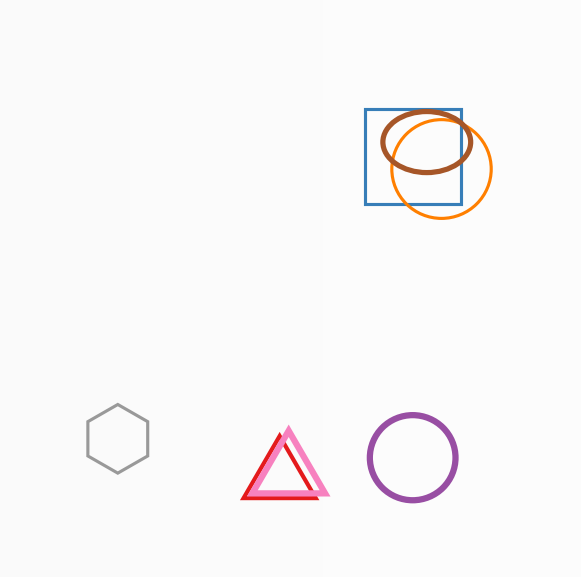[{"shape": "triangle", "thickness": 2, "radius": 0.36, "center": [0.481, 0.172]}, {"shape": "square", "thickness": 1.5, "radius": 0.41, "center": [0.71, 0.728]}, {"shape": "circle", "thickness": 3, "radius": 0.37, "center": [0.71, 0.207]}, {"shape": "circle", "thickness": 1.5, "radius": 0.43, "center": [0.76, 0.706]}, {"shape": "oval", "thickness": 2.5, "radius": 0.38, "center": [0.734, 0.753]}, {"shape": "triangle", "thickness": 3, "radius": 0.36, "center": [0.497, 0.181]}, {"shape": "hexagon", "thickness": 1.5, "radius": 0.3, "center": [0.203, 0.239]}]